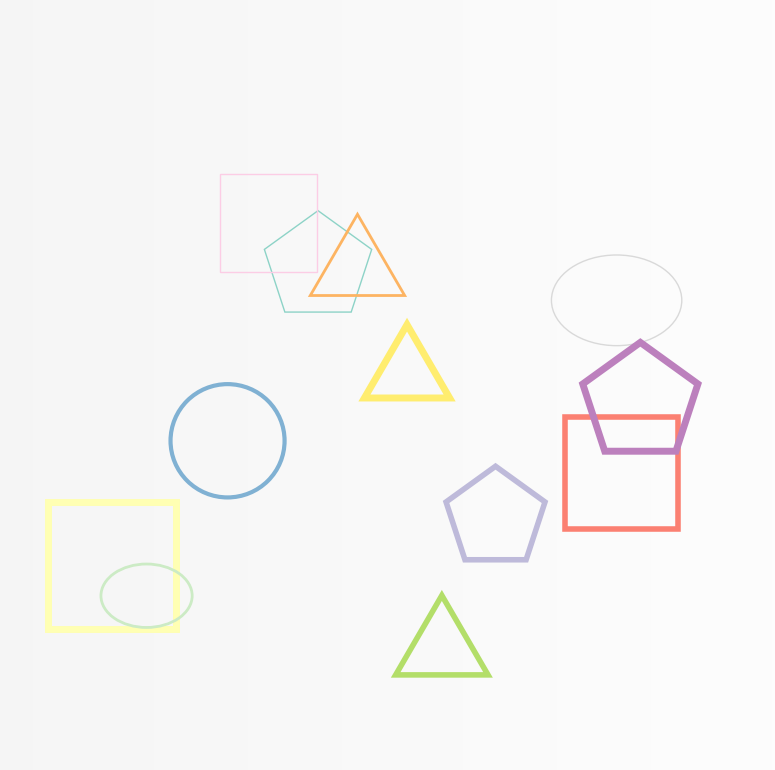[{"shape": "pentagon", "thickness": 0.5, "radius": 0.36, "center": [0.41, 0.654]}, {"shape": "square", "thickness": 2.5, "radius": 0.41, "center": [0.145, 0.265]}, {"shape": "pentagon", "thickness": 2, "radius": 0.34, "center": [0.639, 0.327]}, {"shape": "square", "thickness": 2, "radius": 0.36, "center": [0.802, 0.386]}, {"shape": "circle", "thickness": 1.5, "radius": 0.37, "center": [0.294, 0.428]}, {"shape": "triangle", "thickness": 1, "radius": 0.35, "center": [0.461, 0.651]}, {"shape": "triangle", "thickness": 2, "radius": 0.34, "center": [0.57, 0.158]}, {"shape": "square", "thickness": 0.5, "radius": 0.32, "center": [0.347, 0.71]}, {"shape": "oval", "thickness": 0.5, "radius": 0.42, "center": [0.796, 0.61]}, {"shape": "pentagon", "thickness": 2.5, "radius": 0.39, "center": [0.826, 0.477]}, {"shape": "oval", "thickness": 1, "radius": 0.29, "center": [0.189, 0.226]}, {"shape": "triangle", "thickness": 2.5, "radius": 0.32, "center": [0.525, 0.515]}]